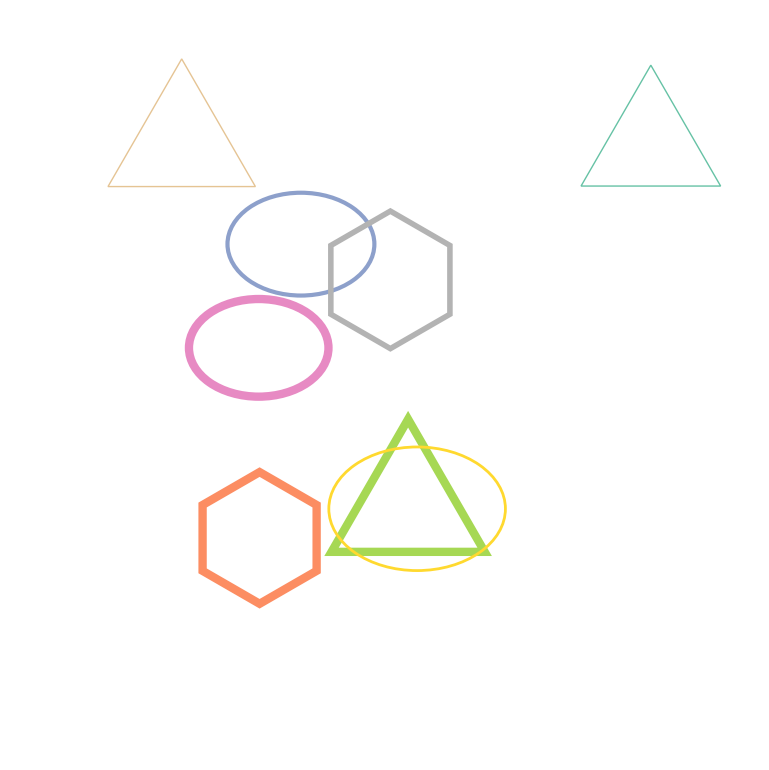[{"shape": "triangle", "thickness": 0.5, "radius": 0.52, "center": [0.845, 0.811]}, {"shape": "hexagon", "thickness": 3, "radius": 0.43, "center": [0.337, 0.301]}, {"shape": "oval", "thickness": 1.5, "radius": 0.48, "center": [0.391, 0.683]}, {"shape": "oval", "thickness": 3, "radius": 0.45, "center": [0.336, 0.548]}, {"shape": "triangle", "thickness": 3, "radius": 0.57, "center": [0.53, 0.341]}, {"shape": "oval", "thickness": 1, "radius": 0.57, "center": [0.542, 0.339]}, {"shape": "triangle", "thickness": 0.5, "radius": 0.55, "center": [0.236, 0.813]}, {"shape": "hexagon", "thickness": 2, "radius": 0.45, "center": [0.507, 0.637]}]